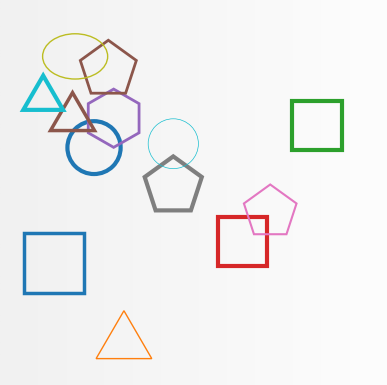[{"shape": "circle", "thickness": 3, "radius": 0.34, "center": [0.243, 0.617]}, {"shape": "square", "thickness": 2.5, "radius": 0.39, "center": [0.139, 0.317]}, {"shape": "triangle", "thickness": 1, "radius": 0.41, "center": [0.32, 0.11]}, {"shape": "square", "thickness": 3, "radius": 0.32, "center": [0.818, 0.675]}, {"shape": "square", "thickness": 3, "radius": 0.32, "center": [0.626, 0.372]}, {"shape": "hexagon", "thickness": 2, "radius": 0.38, "center": [0.293, 0.693]}, {"shape": "triangle", "thickness": 2.5, "radius": 0.33, "center": [0.187, 0.694]}, {"shape": "pentagon", "thickness": 2, "radius": 0.38, "center": [0.28, 0.819]}, {"shape": "pentagon", "thickness": 1.5, "radius": 0.36, "center": [0.697, 0.449]}, {"shape": "pentagon", "thickness": 3, "radius": 0.39, "center": [0.447, 0.516]}, {"shape": "oval", "thickness": 1, "radius": 0.42, "center": [0.194, 0.854]}, {"shape": "triangle", "thickness": 3, "radius": 0.3, "center": [0.111, 0.744]}, {"shape": "circle", "thickness": 0.5, "radius": 0.32, "center": [0.447, 0.627]}]